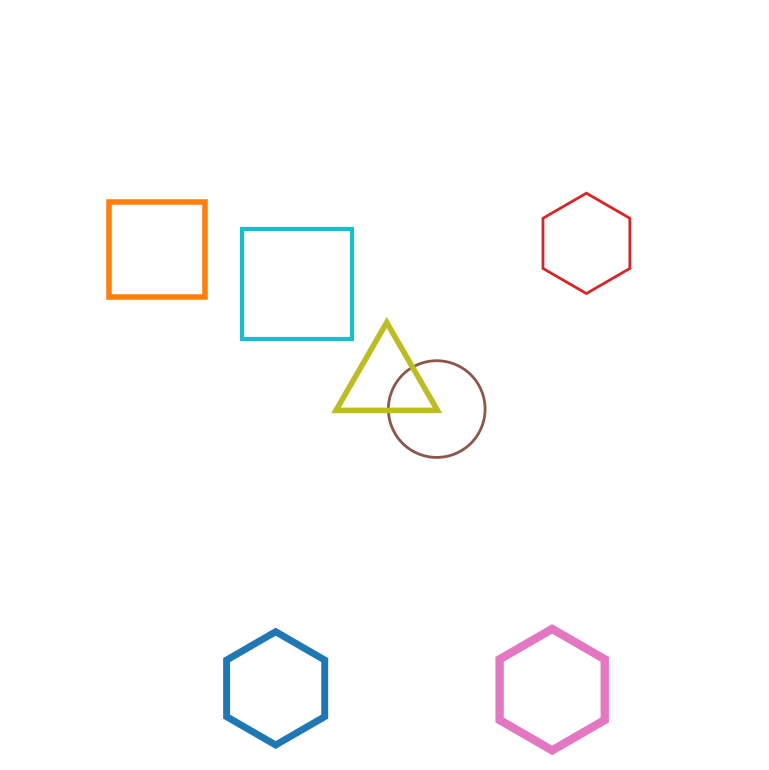[{"shape": "hexagon", "thickness": 2.5, "radius": 0.37, "center": [0.358, 0.106]}, {"shape": "square", "thickness": 2, "radius": 0.31, "center": [0.204, 0.676]}, {"shape": "hexagon", "thickness": 1, "radius": 0.33, "center": [0.762, 0.684]}, {"shape": "circle", "thickness": 1, "radius": 0.31, "center": [0.567, 0.469]}, {"shape": "hexagon", "thickness": 3, "radius": 0.39, "center": [0.717, 0.104]}, {"shape": "triangle", "thickness": 2, "radius": 0.38, "center": [0.502, 0.505]}, {"shape": "square", "thickness": 1.5, "radius": 0.36, "center": [0.385, 0.631]}]